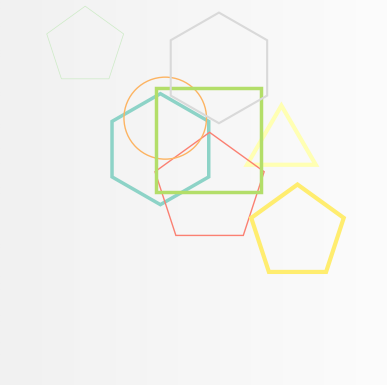[{"shape": "hexagon", "thickness": 2.5, "radius": 0.72, "center": [0.414, 0.613]}, {"shape": "triangle", "thickness": 3, "radius": 0.51, "center": [0.726, 0.623]}, {"shape": "pentagon", "thickness": 1, "radius": 0.74, "center": [0.541, 0.508]}, {"shape": "circle", "thickness": 1, "radius": 0.53, "center": [0.426, 0.693]}, {"shape": "square", "thickness": 2.5, "radius": 0.68, "center": [0.539, 0.636]}, {"shape": "hexagon", "thickness": 1.5, "radius": 0.72, "center": [0.565, 0.824]}, {"shape": "pentagon", "thickness": 0.5, "radius": 0.52, "center": [0.22, 0.88]}, {"shape": "pentagon", "thickness": 3, "radius": 0.63, "center": [0.768, 0.395]}]